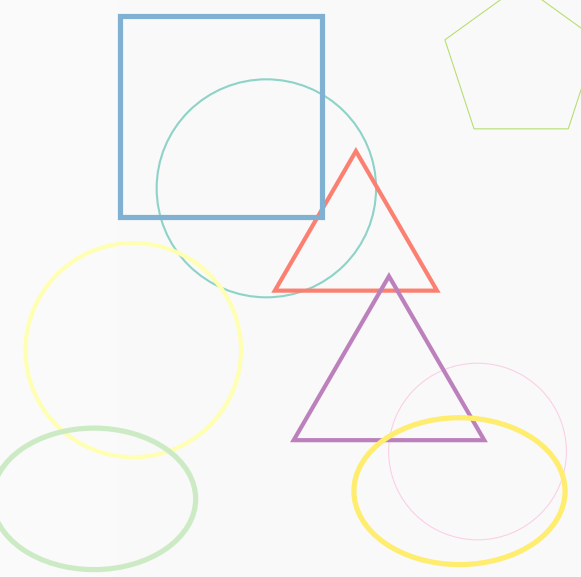[{"shape": "circle", "thickness": 1, "radius": 0.94, "center": [0.458, 0.673]}, {"shape": "circle", "thickness": 2, "radius": 0.93, "center": [0.229, 0.393]}, {"shape": "triangle", "thickness": 2, "radius": 0.81, "center": [0.612, 0.576]}, {"shape": "square", "thickness": 2.5, "radius": 0.87, "center": [0.381, 0.797]}, {"shape": "pentagon", "thickness": 0.5, "radius": 0.69, "center": [0.897, 0.888]}, {"shape": "circle", "thickness": 0.5, "radius": 0.76, "center": [0.822, 0.217]}, {"shape": "triangle", "thickness": 2, "radius": 0.95, "center": [0.669, 0.332]}, {"shape": "oval", "thickness": 2.5, "radius": 0.87, "center": [0.162, 0.135]}, {"shape": "oval", "thickness": 2.5, "radius": 0.91, "center": [0.791, 0.149]}]